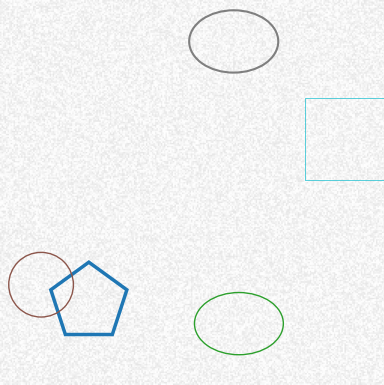[{"shape": "pentagon", "thickness": 2.5, "radius": 0.52, "center": [0.231, 0.215]}, {"shape": "oval", "thickness": 1, "radius": 0.58, "center": [0.621, 0.159]}, {"shape": "circle", "thickness": 1, "radius": 0.42, "center": [0.107, 0.261]}, {"shape": "oval", "thickness": 1.5, "radius": 0.58, "center": [0.607, 0.892]}, {"shape": "square", "thickness": 0.5, "radius": 0.54, "center": [0.9, 0.639]}]